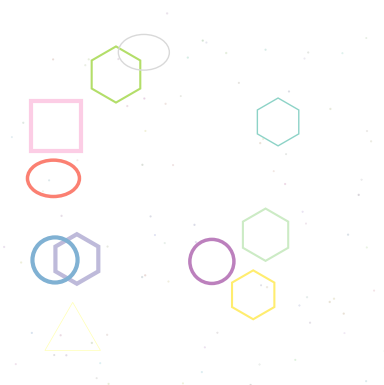[{"shape": "hexagon", "thickness": 1, "radius": 0.31, "center": [0.722, 0.683]}, {"shape": "triangle", "thickness": 0.5, "radius": 0.42, "center": [0.189, 0.131]}, {"shape": "hexagon", "thickness": 3, "radius": 0.32, "center": [0.2, 0.327]}, {"shape": "oval", "thickness": 2.5, "radius": 0.34, "center": [0.139, 0.537]}, {"shape": "circle", "thickness": 3, "radius": 0.29, "center": [0.143, 0.325]}, {"shape": "hexagon", "thickness": 1.5, "radius": 0.36, "center": [0.301, 0.806]}, {"shape": "square", "thickness": 3, "radius": 0.32, "center": [0.145, 0.673]}, {"shape": "oval", "thickness": 1, "radius": 0.33, "center": [0.374, 0.864]}, {"shape": "circle", "thickness": 2.5, "radius": 0.29, "center": [0.55, 0.321]}, {"shape": "hexagon", "thickness": 1.5, "radius": 0.34, "center": [0.69, 0.39]}, {"shape": "hexagon", "thickness": 1.5, "radius": 0.32, "center": [0.658, 0.234]}]